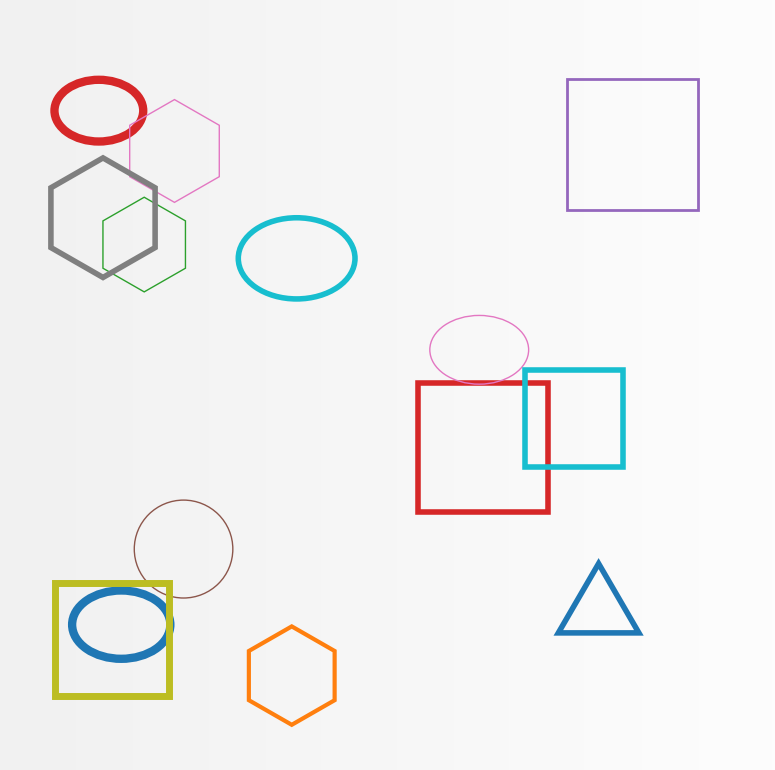[{"shape": "oval", "thickness": 3, "radius": 0.32, "center": [0.156, 0.189]}, {"shape": "triangle", "thickness": 2, "radius": 0.3, "center": [0.772, 0.208]}, {"shape": "hexagon", "thickness": 1.5, "radius": 0.32, "center": [0.376, 0.123]}, {"shape": "hexagon", "thickness": 0.5, "radius": 0.31, "center": [0.186, 0.682]}, {"shape": "oval", "thickness": 3, "radius": 0.29, "center": [0.128, 0.856]}, {"shape": "square", "thickness": 2, "radius": 0.42, "center": [0.623, 0.418]}, {"shape": "square", "thickness": 1, "radius": 0.42, "center": [0.816, 0.812]}, {"shape": "circle", "thickness": 0.5, "radius": 0.32, "center": [0.237, 0.287]}, {"shape": "hexagon", "thickness": 0.5, "radius": 0.33, "center": [0.225, 0.804]}, {"shape": "oval", "thickness": 0.5, "radius": 0.32, "center": [0.618, 0.546]}, {"shape": "hexagon", "thickness": 2, "radius": 0.39, "center": [0.133, 0.717]}, {"shape": "square", "thickness": 2.5, "radius": 0.37, "center": [0.144, 0.17]}, {"shape": "oval", "thickness": 2, "radius": 0.38, "center": [0.383, 0.664]}, {"shape": "square", "thickness": 2, "radius": 0.32, "center": [0.741, 0.457]}]